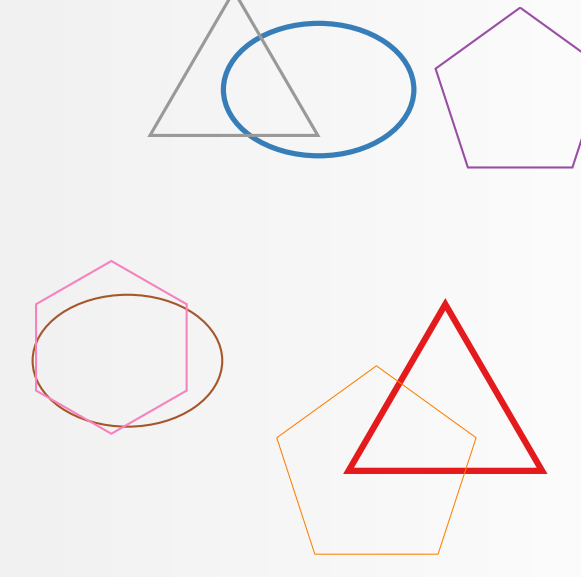[{"shape": "triangle", "thickness": 3, "radius": 0.96, "center": [0.766, 0.28]}, {"shape": "oval", "thickness": 2.5, "radius": 0.82, "center": [0.548, 0.844]}, {"shape": "pentagon", "thickness": 1, "radius": 0.77, "center": [0.895, 0.833]}, {"shape": "pentagon", "thickness": 0.5, "radius": 0.9, "center": [0.648, 0.185]}, {"shape": "oval", "thickness": 1, "radius": 0.82, "center": [0.219, 0.375]}, {"shape": "hexagon", "thickness": 1, "radius": 0.75, "center": [0.192, 0.398]}, {"shape": "triangle", "thickness": 1.5, "radius": 0.83, "center": [0.402, 0.848]}]